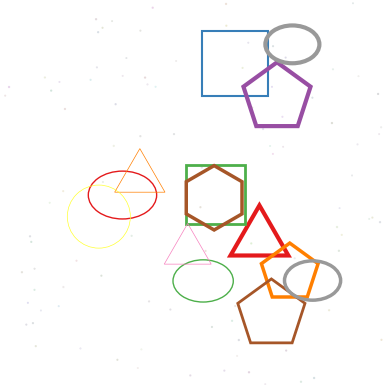[{"shape": "oval", "thickness": 1, "radius": 0.44, "center": [0.318, 0.493]}, {"shape": "triangle", "thickness": 3, "radius": 0.43, "center": [0.674, 0.38]}, {"shape": "square", "thickness": 1.5, "radius": 0.43, "center": [0.61, 0.835]}, {"shape": "oval", "thickness": 1, "radius": 0.39, "center": [0.528, 0.27]}, {"shape": "square", "thickness": 2, "radius": 0.39, "center": [0.56, 0.495]}, {"shape": "pentagon", "thickness": 3, "radius": 0.46, "center": [0.719, 0.747]}, {"shape": "triangle", "thickness": 0.5, "radius": 0.38, "center": [0.363, 0.539]}, {"shape": "pentagon", "thickness": 2.5, "radius": 0.39, "center": [0.753, 0.291]}, {"shape": "circle", "thickness": 0.5, "radius": 0.41, "center": [0.257, 0.437]}, {"shape": "pentagon", "thickness": 2, "radius": 0.46, "center": [0.705, 0.184]}, {"shape": "hexagon", "thickness": 2.5, "radius": 0.42, "center": [0.556, 0.486]}, {"shape": "triangle", "thickness": 0.5, "radius": 0.35, "center": [0.488, 0.349]}, {"shape": "oval", "thickness": 3, "radius": 0.35, "center": [0.759, 0.885]}, {"shape": "oval", "thickness": 2.5, "radius": 0.36, "center": [0.812, 0.271]}]